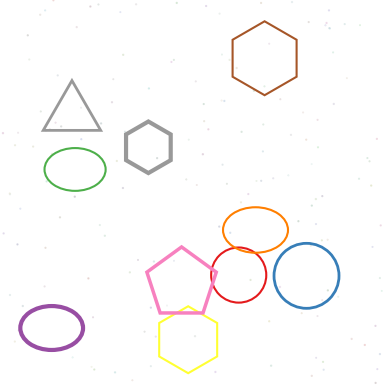[{"shape": "circle", "thickness": 1.5, "radius": 0.36, "center": [0.62, 0.286]}, {"shape": "circle", "thickness": 2, "radius": 0.42, "center": [0.796, 0.284]}, {"shape": "oval", "thickness": 1.5, "radius": 0.4, "center": [0.195, 0.56]}, {"shape": "oval", "thickness": 3, "radius": 0.41, "center": [0.134, 0.148]}, {"shape": "oval", "thickness": 1.5, "radius": 0.42, "center": [0.664, 0.403]}, {"shape": "hexagon", "thickness": 1.5, "radius": 0.43, "center": [0.489, 0.118]}, {"shape": "hexagon", "thickness": 1.5, "radius": 0.48, "center": [0.687, 0.849]}, {"shape": "pentagon", "thickness": 2.5, "radius": 0.47, "center": [0.472, 0.264]}, {"shape": "hexagon", "thickness": 3, "radius": 0.33, "center": [0.385, 0.617]}, {"shape": "triangle", "thickness": 2, "radius": 0.43, "center": [0.187, 0.704]}]